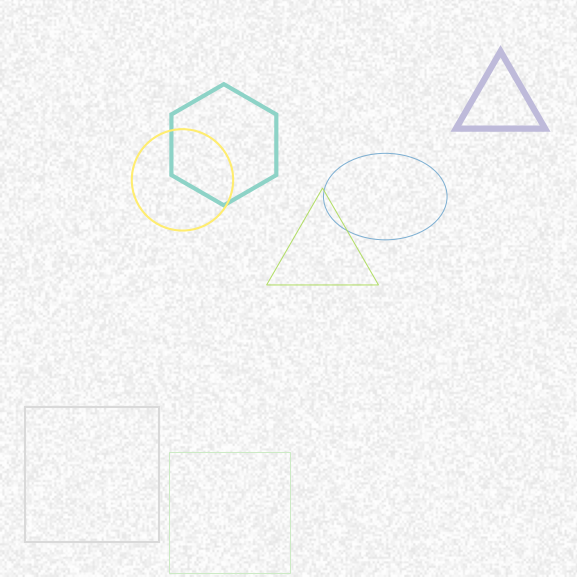[{"shape": "hexagon", "thickness": 2, "radius": 0.52, "center": [0.388, 0.748]}, {"shape": "triangle", "thickness": 3, "radius": 0.45, "center": [0.867, 0.821]}, {"shape": "oval", "thickness": 0.5, "radius": 0.53, "center": [0.667, 0.659]}, {"shape": "triangle", "thickness": 0.5, "radius": 0.56, "center": [0.559, 0.562]}, {"shape": "square", "thickness": 1, "radius": 0.58, "center": [0.159, 0.177]}, {"shape": "square", "thickness": 0.5, "radius": 0.52, "center": [0.397, 0.111]}, {"shape": "circle", "thickness": 1, "radius": 0.44, "center": [0.316, 0.688]}]